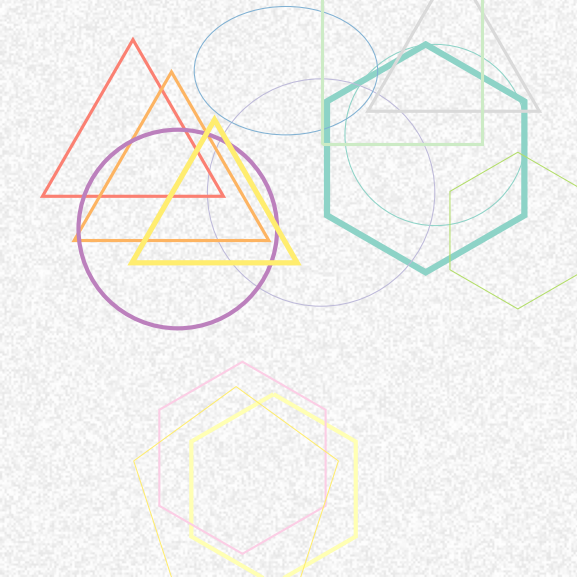[{"shape": "hexagon", "thickness": 3, "radius": 0.99, "center": [0.737, 0.725]}, {"shape": "circle", "thickness": 0.5, "radius": 0.78, "center": [0.754, 0.765]}, {"shape": "hexagon", "thickness": 2, "radius": 0.82, "center": [0.474, 0.152]}, {"shape": "circle", "thickness": 0.5, "radius": 0.98, "center": [0.556, 0.666]}, {"shape": "triangle", "thickness": 1.5, "radius": 0.9, "center": [0.23, 0.75]}, {"shape": "oval", "thickness": 0.5, "radius": 0.79, "center": [0.495, 0.877]}, {"shape": "triangle", "thickness": 1.5, "radius": 0.97, "center": [0.297, 0.68]}, {"shape": "hexagon", "thickness": 0.5, "radius": 0.68, "center": [0.897, 0.6]}, {"shape": "hexagon", "thickness": 1, "radius": 0.83, "center": [0.42, 0.206]}, {"shape": "triangle", "thickness": 1.5, "radius": 0.86, "center": [0.785, 0.892]}, {"shape": "circle", "thickness": 2, "radius": 0.86, "center": [0.308, 0.603]}, {"shape": "square", "thickness": 1.5, "radius": 0.69, "center": [0.696, 0.889]}, {"shape": "triangle", "thickness": 2.5, "radius": 0.83, "center": [0.371, 0.627]}, {"shape": "pentagon", "thickness": 0.5, "radius": 0.93, "center": [0.409, 0.143]}]